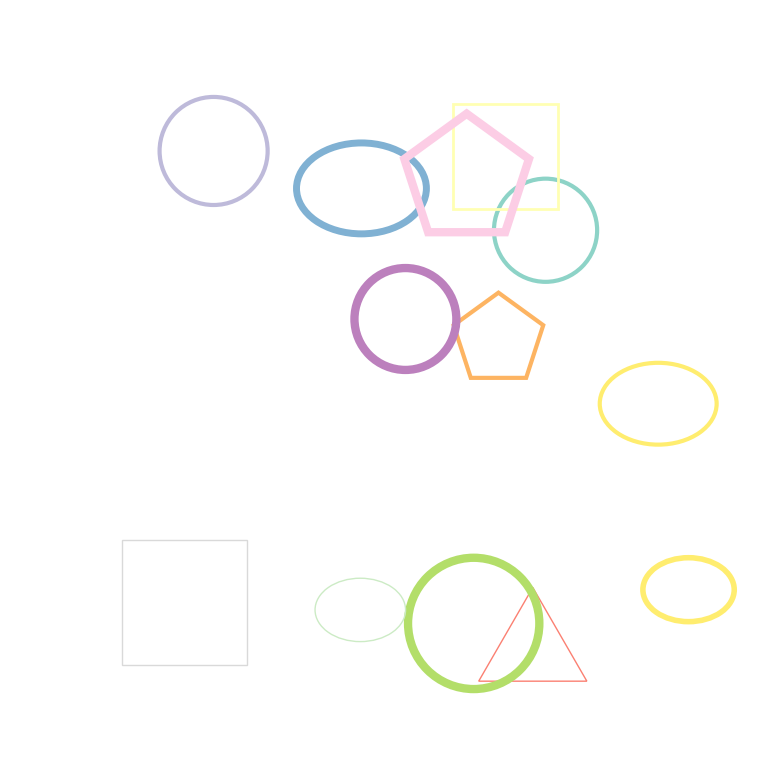[{"shape": "circle", "thickness": 1.5, "radius": 0.33, "center": [0.709, 0.701]}, {"shape": "square", "thickness": 1, "radius": 0.34, "center": [0.657, 0.797]}, {"shape": "circle", "thickness": 1.5, "radius": 0.35, "center": [0.277, 0.804]}, {"shape": "triangle", "thickness": 0.5, "radius": 0.41, "center": [0.692, 0.156]}, {"shape": "oval", "thickness": 2.5, "radius": 0.42, "center": [0.469, 0.755]}, {"shape": "pentagon", "thickness": 1.5, "radius": 0.31, "center": [0.647, 0.559]}, {"shape": "circle", "thickness": 3, "radius": 0.43, "center": [0.615, 0.19]}, {"shape": "pentagon", "thickness": 3, "radius": 0.43, "center": [0.606, 0.767]}, {"shape": "square", "thickness": 0.5, "radius": 0.41, "center": [0.24, 0.217]}, {"shape": "circle", "thickness": 3, "radius": 0.33, "center": [0.527, 0.586]}, {"shape": "oval", "thickness": 0.5, "radius": 0.29, "center": [0.468, 0.208]}, {"shape": "oval", "thickness": 1.5, "radius": 0.38, "center": [0.855, 0.476]}, {"shape": "oval", "thickness": 2, "radius": 0.3, "center": [0.894, 0.234]}]